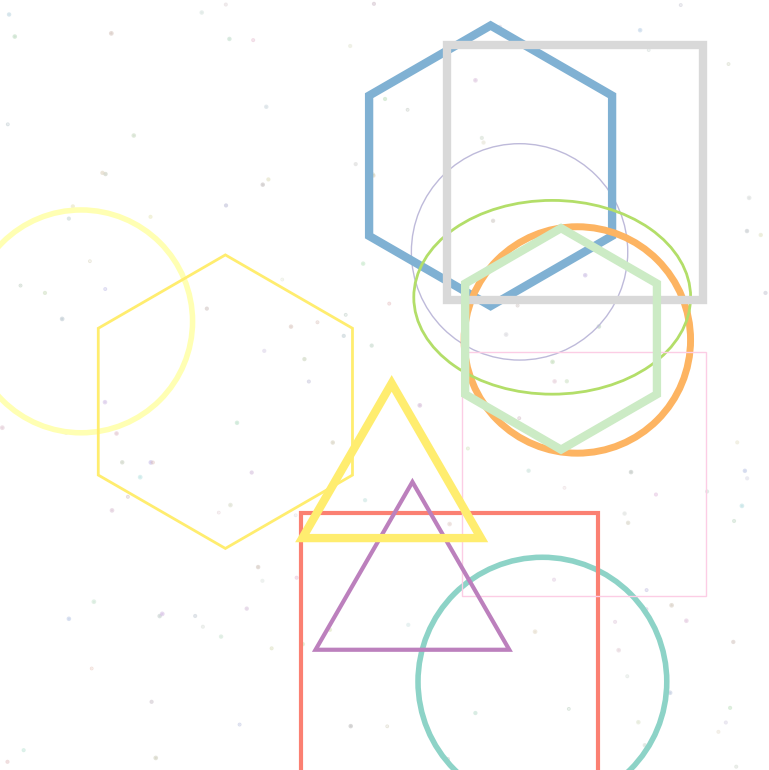[{"shape": "circle", "thickness": 2, "radius": 0.81, "center": [0.704, 0.115]}, {"shape": "circle", "thickness": 2, "radius": 0.72, "center": [0.105, 0.583]}, {"shape": "circle", "thickness": 0.5, "radius": 0.7, "center": [0.675, 0.673]}, {"shape": "square", "thickness": 1.5, "radius": 0.96, "center": [0.583, 0.141]}, {"shape": "hexagon", "thickness": 3, "radius": 0.91, "center": [0.637, 0.785]}, {"shape": "circle", "thickness": 2.5, "radius": 0.74, "center": [0.75, 0.559]}, {"shape": "oval", "thickness": 1, "radius": 0.9, "center": [0.717, 0.614]}, {"shape": "square", "thickness": 0.5, "radius": 0.79, "center": [0.759, 0.384]}, {"shape": "square", "thickness": 3, "radius": 0.83, "center": [0.747, 0.776]}, {"shape": "triangle", "thickness": 1.5, "radius": 0.73, "center": [0.536, 0.229]}, {"shape": "hexagon", "thickness": 3, "radius": 0.72, "center": [0.729, 0.56]}, {"shape": "hexagon", "thickness": 1, "radius": 0.95, "center": [0.293, 0.478]}, {"shape": "triangle", "thickness": 3, "radius": 0.67, "center": [0.509, 0.368]}]